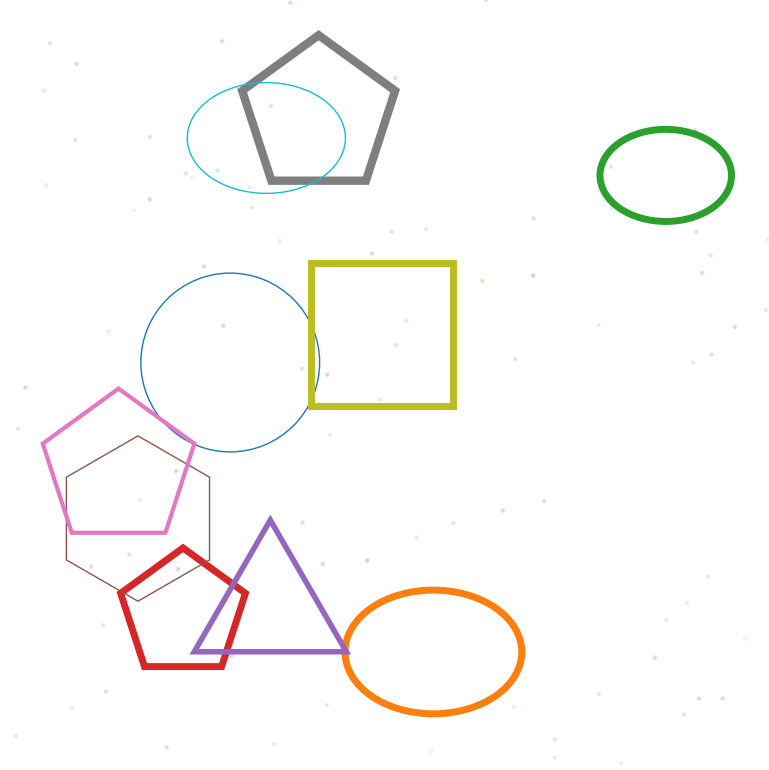[{"shape": "circle", "thickness": 0.5, "radius": 0.58, "center": [0.299, 0.529]}, {"shape": "oval", "thickness": 2.5, "radius": 0.57, "center": [0.563, 0.153]}, {"shape": "oval", "thickness": 2.5, "radius": 0.43, "center": [0.865, 0.772]}, {"shape": "pentagon", "thickness": 2.5, "radius": 0.43, "center": [0.238, 0.203]}, {"shape": "triangle", "thickness": 2, "radius": 0.57, "center": [0.351, 0.211]}, {"shape": "hexagon", "thickness": 0.5, "radius": 0.54, "center": [0.179, 0.327]}, {"shape": "pentagon", "thickness": 1.5, "radius": 0.52, "center": [0.154, 0.392]}, {"shape": "pentagon", "thickness": 3, "radius": 0.52, "center": [0.414, 0.85]}, {"shape": "square", "thickness": 2.5, "radius": 0.46, "center": [0.496, 0.565]}, {"shape": "oval", "thickness": 0.5, "radius": 0.51, "center": [0.346, 0.821]}]